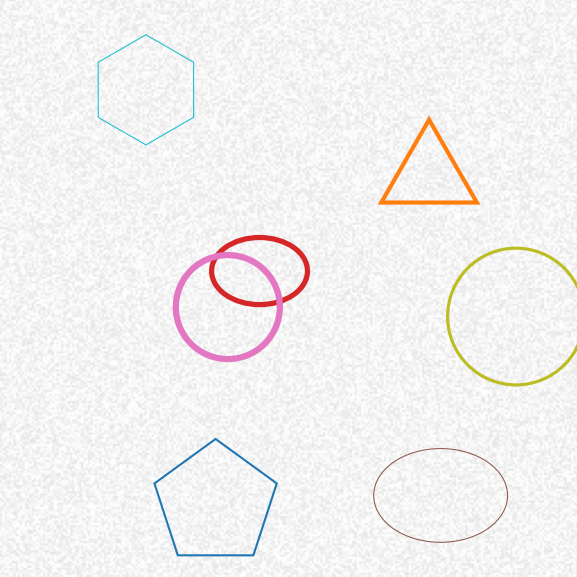[{"shape": "pentagon", "thickness": 1, "radius": 0.56, "center": [0.373, 0.128]}, {"shape": "triangle", "thickness": 2, "radius": 0.48, "center": [0.743, 0.696]}, {"shape": "oval", "thickness": 2.5, "radius": 0.42, "center": [0.449, 0.53]}, {"shape": "oval", "thickness": 0.5, "radius": 0.58, "center": [0.763, 0.141]}, {"shape": "circle", "thickness": 3, "radius": 0.45, "center": [0.395, 0.467]}, {"shape": "circle", "thickness": 1.5, "radius": 0.59, "center": [0.893, 0.451]}, {"shape": "hexagon", "thickness": 0.5, "radius": 0.48, "center": [0.253, 0.844]}]